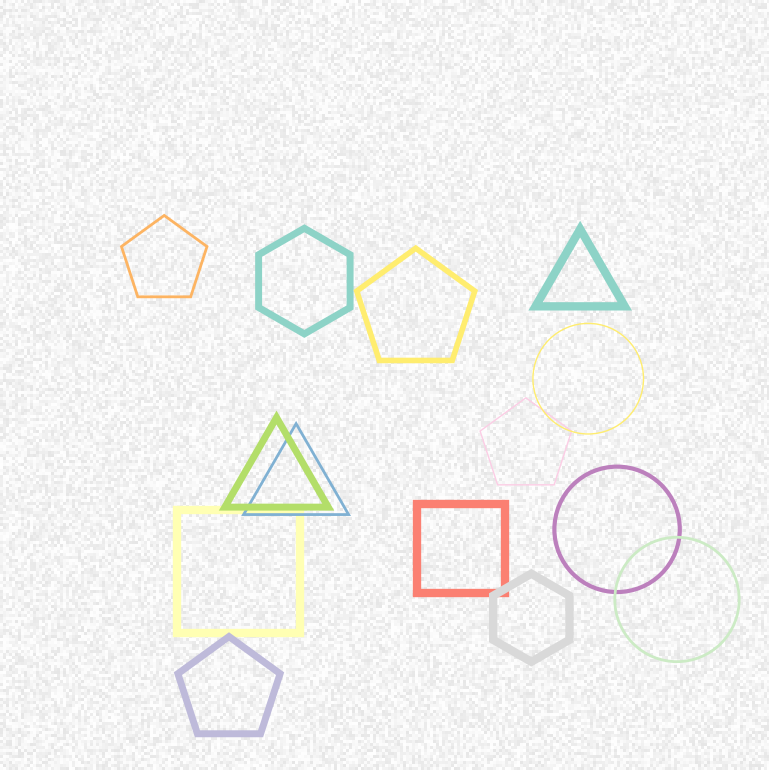[{"shape": "hexagon", "thickness": 2.5, "radius": 0.34, "center": [0.395, 0.635]}, {"shape": "triangle", "thickness": 3, "radius": 0.33, "center": [0.753, 0.636]}, {"shape": "square", "thickness": 3, "radius": 0.4, "center": [0.309, 0.258]}, {"shape": "pentagon", "thickness": 2.5, "radius": 0.35, "center": [0.297, 0.104]}, {"shape": "square", "thickness": 3, "radius": 0.29, "center": [0.599, 0.288]}, {"shape": "triangle", "thickness": 1, "radius": 0.39, "center": [0.385, 0.371]}, {"shape": "pentagon", "thickness": 1, "radius": 0.29, "center": [0.213, 0.662]}, {"shape": "triangle", "thickness": 2.5, "radius": 0.39, "center": [0.359, 0.38]}, {"shape": "pentagon", "thickness": 0.5, "radius": 0.31, "center": [0.683, 0.421]}, {"shape": "hexagon", "thickness": 3, "radius": 0.29, "center": [0.69, 0.198]}, {"shape": "circle", "thickness": 1.5, "radius": 0.41, "center": [0.801, 0.313]}, {"shape": "circle", "thickness": 1, "radius": 0.4, "center": [0.879, 0.221]}, {"shape": "pentagon", "thickness": 2, "radius": 0.4, "center": [0.54, 0.597]}, {"shape": "circle", "thickness": 0.5, "radius": 0.36, "center": [0.764, 0.508]}]